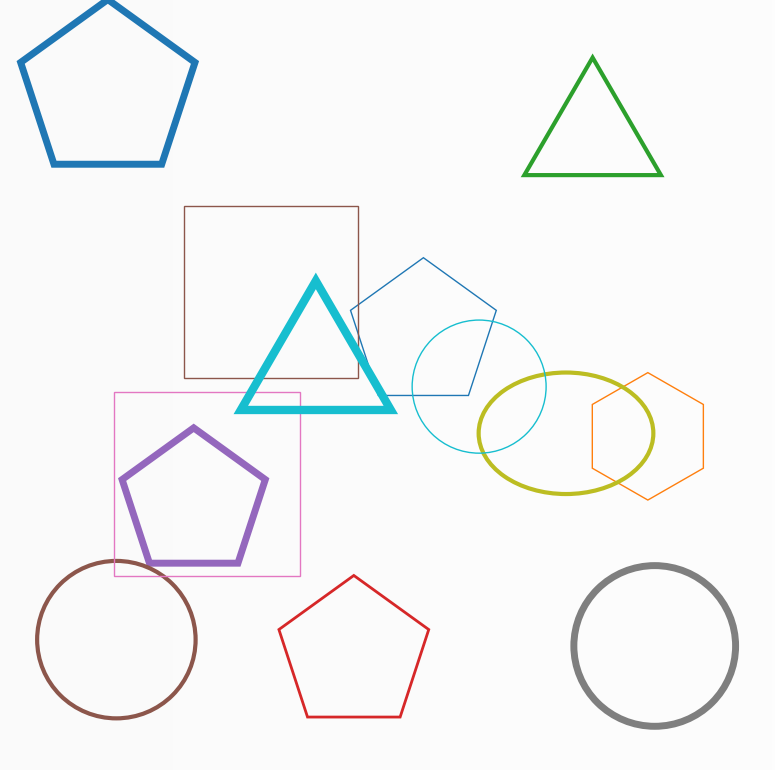[{"shape": "pentagon", "thickness": 2.5, "radius": 0.59, "center": [0.139, 0.882]}, {"shape": "pentagon", "thickness": 0.5, "radius": 0.49, "center": [0.546, 0.566]}, {"shape": "hexagon", "thickness": 0.5, "radius": 0.41, "center": [0.836, 0.433]}, {"shape": "triangle", "thickness": 1.5, "radius": 0.51, "center": [0.765, 0.823]}, {"shape": "pentagon", "thickness": 1, "radius": 0.51, "center": [0.457, 0.151]}, {"shape": "pentagon", "thickness": 2.5, "radius": 0.49, "center": [0.25, 0.347]}, {"shape": "circle", "thickness": 1.5, "radius": 0.51, "center": [0.15, 0.169]}, {"shape": "square", "thickness": 0.5, "radius": 0.56, "center": [0.35, 0.621]}, {"shape": "square", "thickness": 0.5, "radius": 0.6, "center": [0.267, 0.371]}, {"shape": "circle", "thickness": 2.5, "radius": 0.52, "center": [0.845, 0.161]}, {"shape": "oval", "thickness": 1.5, "radius": 0.56, "center": [0.73, 0.437]}, {"shape": "circle", "thickness": 0.5, "radius": 0.43, "center": [0.618, 0.498]}, {"shape": "triangle", "thickness": 3, "radius": 0.56, "center": [0.408, 0.523]}]